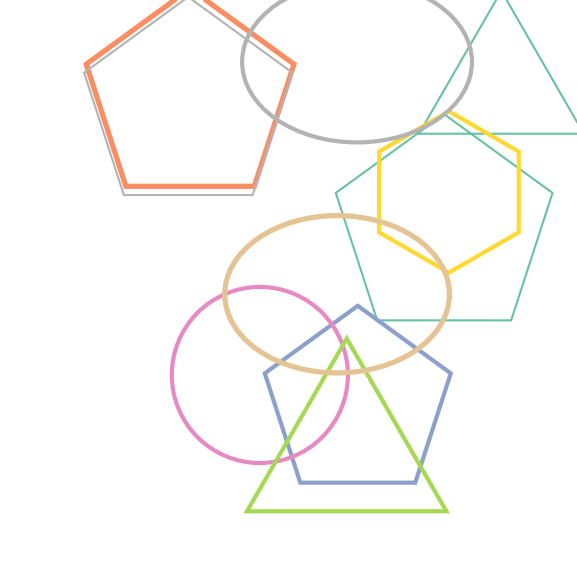[{"shape": "pentagon", "thickness": 1, "radius": 0.99, "center": [0.769, 0.604]}, {"shape": "triangle", "thickness": 1, "radius": 0.82, "center": [0.868, 0.85]}, {"shape": "pentagon", "thickness": 2.5, "radius": 0.95, "center": [0.329, 0.83]}, {"shape": "pentagon", "thickness": 2, "radius": 0.85, "center": [0.62, 0.3]}, {"shape": "circle", "thickness": 2, "radius": 0.76, "center": [0.45, 0.35]}, {"shape": "triangle", "thickness": 2, "radius": 1.0, "center": [0.6, 0.214]}, {"shape": "hexagon", "thickness": 2, "radius": 0.7, "center": [0.777, 0.667]}, {"shape": "oval", "thickness": 2.5, "radius": 0.97, "center": [0.584, 0.49]}, {"shape": "pentagon", "thickness": 1, "radius": 0.95, "center": [0.326, 0.815]}, {"shape": "oval", "thickness": 2, "radius": 1.0, "center": [0.618, 0.892]}]